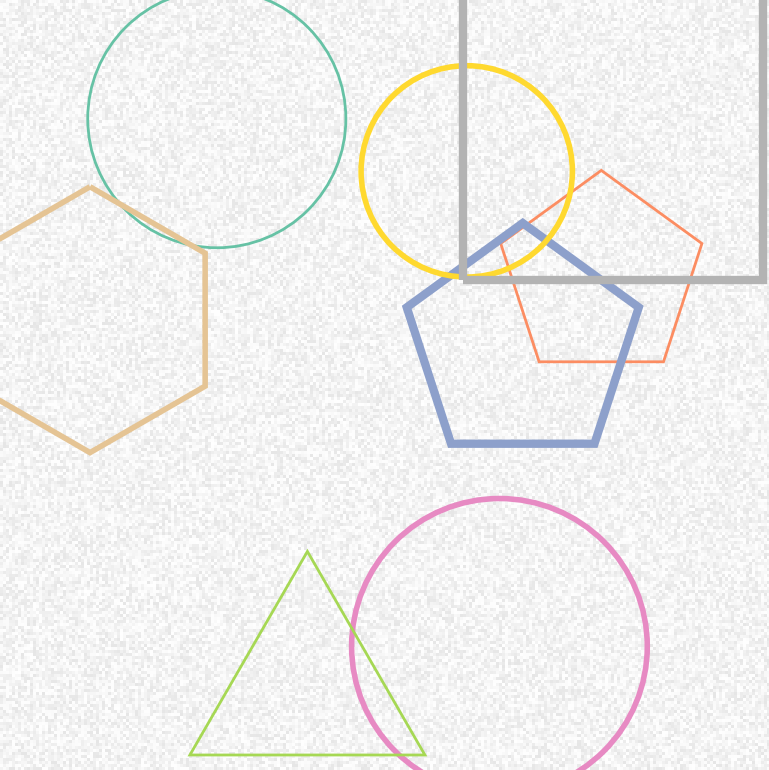[{"shape": "circle", "thickness": 1, "radius": 0.84, "center": [0.282, 0.846]}, {"shape": "pentagon", "thickness": 1, "radius": 0.69, "center": [0.781, 0.641]}, {"shape": "pentagon", "thickness": 3, "radius": 0.79, "center": [0.679, 0.552]}, {"shape": "circle", "thickness": 2, "radius": 0.96, "center": [0.649, 0.161]}, {"shape": "triangle", "thickness": 1, "radius": 0.88, "center": [0.399, 0.108]}, {"shape": "circle", "thickness": 2, "radius": 0.69, "center": [0.606, 0.777]}, {"shape": "hexagon", "thickness": 2, "radius": 0.86, "center": [0.117, 0.585]}, {"shape": "square", "thickness": 3, "radius": 0.97, "center": [0.796, 0.831]}]